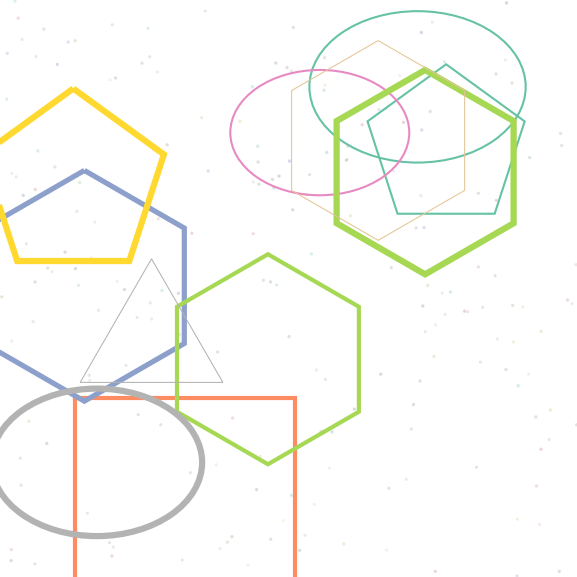[{"shape": "oval", "thickness": 1, "radius": 0.94, "center": [0.723, 0.849]}, {"shape": "pentagon", "thickness": 1, "radius": 0.72, "center": [0.772, 0.745]}, {"shape": "square", "thickness": 2, "radius": 0.95, "center": [0.32, 0.12]}, {"shape": "hexagon", "thickness": 2.5, "radius": 1.0, "center": [0.146, 0.504]}, {"shape": "oval", "thickness": 1, "radius": 0.77, "center": [0.554, 0.769]}, {"shape": "hexagon", "thickness": 2, "radius": 0.91, "center": [0.464, 0.377]}, {"shape": "hexagon", "thickness": 3, "radius": 0.88, "center": [0.736, 0.701]}, {"shape": "pentagon", "thickness": 3, "radius": 0.83, "center": [0.127, 0.681]}, {"shape": "hexagon", "thickness": 0.5, "radius": 0.86, "center": [0.655, 0.756]}, {"shape": "triangle", "thickness": 0.5, "radius": 0.71, "center": [0.262, 0.408]}, {"shape": "oval", "thickness": 3, "radius": 0.91, "center": [0.168, 0.199]}]